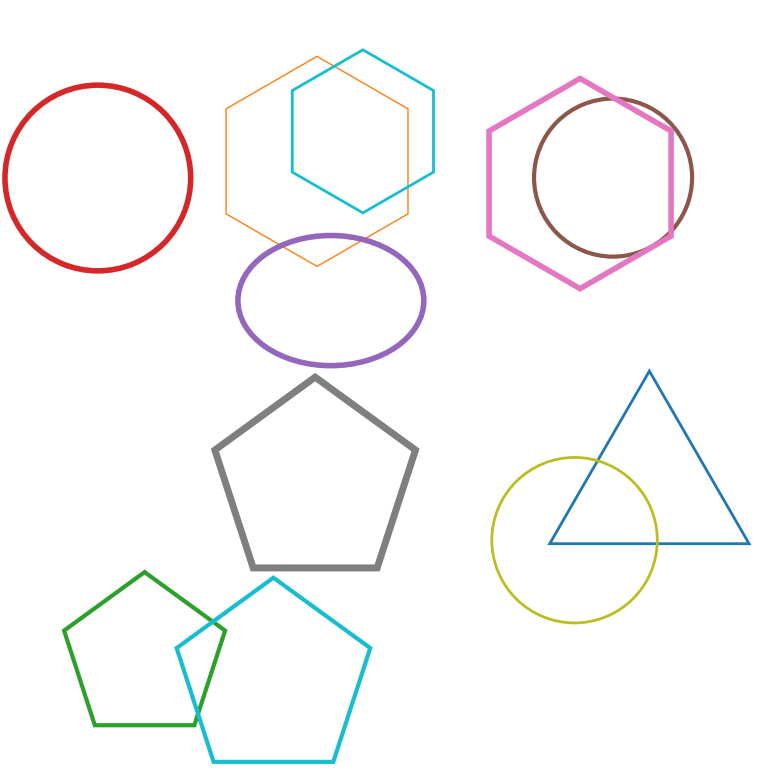[{"shape": "triangle", "thickness": 1, "radius": 0.75, "center": [0.843, 0.369]}, {"shape": "hexagon", "thickness": 0.5, "radius": 0.68, "center": [0.412, 0.79]}, {"shape": "pentagon", "thickness": 1.5, "radius": 0.55, "center": [0.188, 0.147]}, {"shape": "circle", "thickness": 2, "radius": 0.6, "center": [0.127, 0.769]}, {"shape": "oval", "thickness": 2, "radius": 0.6, "center": [0.43, 0.61]}, {"shape": "circle", "thickness": 1.5, "radius": 0.51, "center": [0.796, 0.769]}, {"shape": "hexagon", "thickness": 2, "radius": 0.68, "center": [0.753, 0.762]}, {"shape": "pentagon", "thickness": 2.5, "radius": 0.68, "center": [0.409, 0.373]}, {"shape": "circle", "thickness": 1, "radius": 0.54, "center": [0.746, 0.298]}, {"shape": "hexagon", "thickness": 1, "radius": 0.53, "center": [0.471, 0.829]}, {"shape": "pentagon", "thickness": 1.5, "radius": 0.66, "center": [0.355, 0.118]}]